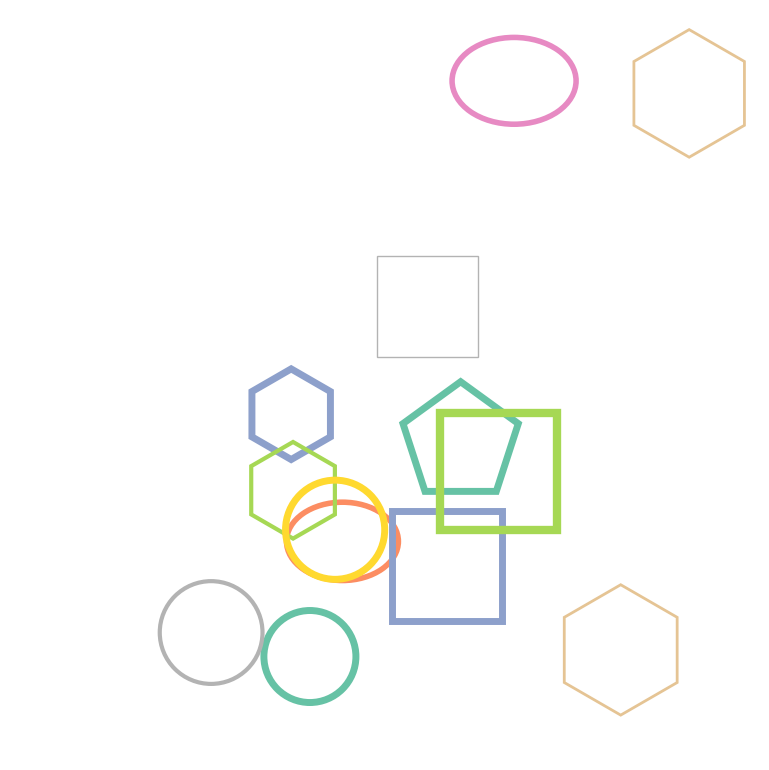[{"shape": "circle", "thickness": 2.5, "radius": 0.3, "center": [0.402, 0.147]}, {"shape": "pentagon", "thickness": 2.5, "radius": 0.39, "center": [0.598, 0.426]}, {"shape": "oval", "thickness": 2, "radius": 0.36, "center": [0.445, 0.297]}, {"shape": "square", "thickness": 2.5, "radius": 0.36, "center": [0.58, 0.265]}, {"shape": "hexagon", "thickness": 2.5, "radius": 0.29, "center": [0.378, 0.462]}, {"shape": "oval", "thickness": 2, "radius": 0.4, "center": [0.668, 0.895]}, {"shape": "square", "thickness": 3, "radius": 0.38, "center": [0.648, 0.388]}, {"shape": "hexagon", "thickness": 1.5, "radius": 0.31, "center": [0.381, 0.363]}, {"shape": "circle", "thickness": 2.5, "radius": 0.32, "center": [0.435, 0.312]}, {"shape": "hexagon", "thickness": 1, "radius": 0.42, "center": [0.806, 0.156]}, {"shape": "hexagon", "thickness": 1, "radius": 0.41, "center": [0.895, 0.879]}, {"shape": "circle", "thickness": 1.5, "radius": 0.33, "center": [0.274, 0.179]}, {"shape": "square", "thickness": 0.5, "radius": 0.33, "center": [0.555, 0.602]}]